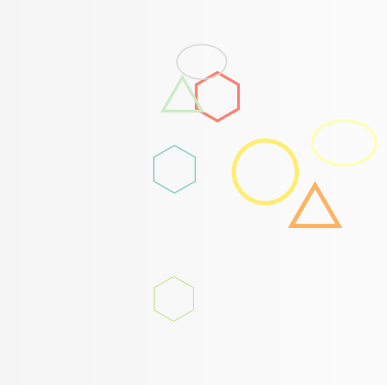[{"shape": "hexagon", "thickness": 1, "radius": 0.31, "center": [0.45, 0.56]}, {"shape": "oval", "thickness": 2, "radius": 0.41, "center": [0.888, 0.629]}, {"shape": "hexagon", "thickness": 2, "radius": 0.31, "center": [0.561, 0.749]}, {"shape": "triangle", "thickness": 3, "radius": 0.35, "center": [0.813, 0.448]}, {"shape": "hexagon", "thickness": 0.5, "radius": 0.29, "center": [0.448, 0.224]}, {"shape": "oval", "thickness": 1, "radius": 0.32, "center": [0.521, 0.839]}, {"shape": "triangle", "thickness": 2, "radius": 0.29, "center": [0.471, 0.741]}, {"shape": "circle", "thickness": 3, "radius": 0.41, "center": [0.685, 0.554]}]